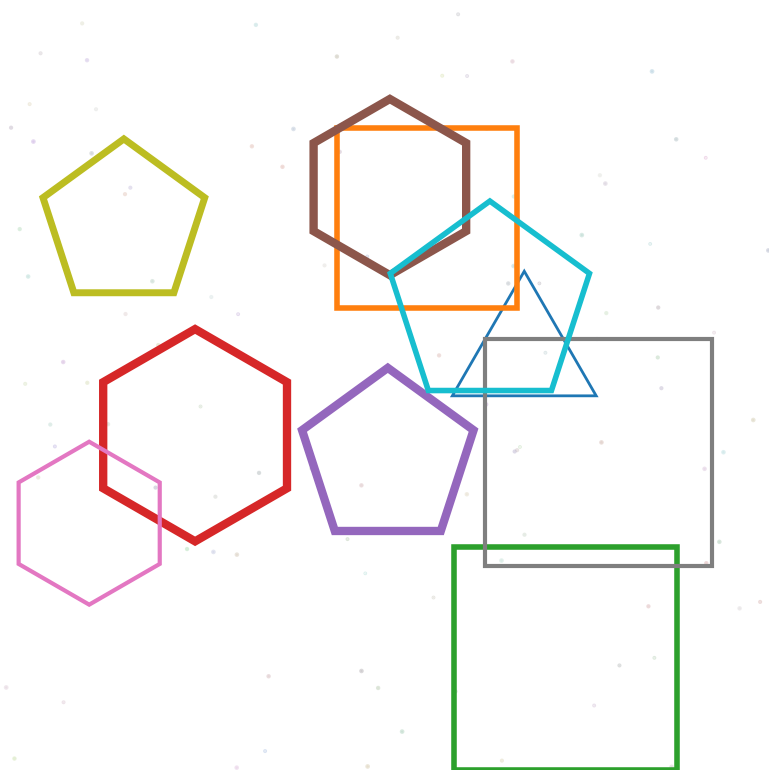[{"shape": "triangle", "thickness": 1, "radius": 0.54, "center": [0.681, 0.54]}, {"shape": "square", "thickness": 2, "radius": 0.58, "center": [0.555, 0.717]}, {"shape": "square", "thickness": 2, "radius": 0.72, "center": [0.734, 0.145]}, {"shape": "hexagon", "thickness": 3, "radius": 0.69, "center": [0.253, 0.435]}, {"shape": "pentagon", "thickness": 3, "radius": 0.59, "center": [0.504, 0.405]}, {"shape": "hexagon", "thickness": 3, "radius": 0.57, "center": [0.506, 0.757]}, {"shape": "hexagon", "thickness": 1.5, "radius": 0.53, "center": [0.116, 0.321]}, {"shape": "square", "thickness": 1.5, "radius": 0.74, "center": [0.778, 0.412]}, {"shape": "pentagon", "thickness": 2.5, "radius": 0.55, "center": [0.161, 0.709]}, {"shape": "pentagon", "thickness": 2, "radius": 0.68, "center": [0.636, 0.603]}]